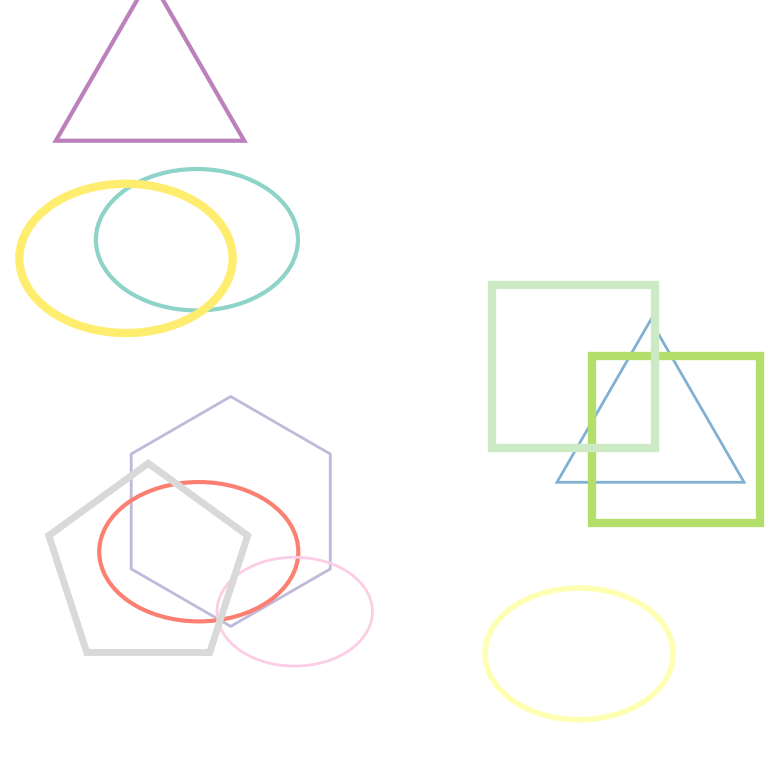[{"shape": "oval", "thickness": 1.5, "radius": 0.66, "center": [0.256, 0.689]}, {"shape": "oval", "thickness": 2, "radius": 0.61, "center": [0.752, 0.151]}, {"shape": "hexagon", "thickness": 1, "radius": 0.75, "center": [0.3, 0.336]}, {"shape": "oval", "thickness": 1.5, "radius": 0.65, "center": [0.258, 0.283]}, {"shape": "triangle", "thickness": 1, "radius": 0.7, "center": [0.845, 0.444]}, {"shape": "square", "thickness": 3, "radius": 0.54, "center": [0.878, 0.43]}, {"shape": "oval", "thickness": 1, "radius": 0.5, "center": [0.383, 0.206]}, {"shape": "pentagon", "thickness": 2.5, "radius": 0.68, "center": [0.193, 0.262]}, {"shape": "triangle", "thickness": 1.5, "radius": 0.71, "center": [0.195, 0.888]}, {"shape": "square", "thickness": 3, "radius": 0.53, "center": [0.745, 0.524]}, {"shape": "oval", "thickness": 3, "radius": 0.69, "center": [0.164, 0.664]}]